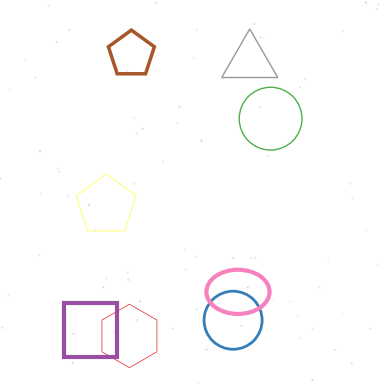[{"shape": "hexagon", "thickness": 0.5, "radius": 0.41, "center": [0.336, 0.127]}, {"shape": "circle", "thickness": 2, "radius": 0.38, "center": [0.605, 0.168]}, {"shape": "circle", "thickness": 1, "radius": 0.41, "center": [0.703, 0.692]}, {"shape": "square", "thickness": 3, "radius": 0.35, "center": [0.235, 0.142]}, {"shape": "pentagon", "thickness": 0.5, "radius": 0.41, "center": [0.276, 0.466]}, {"shape": "pentagon", "thickness": 2.5, "radius": 0.31, "center": [0.341, 0.859]}, {"shape": "oval", "thickness": 3, "radius": 0.41, "center": [0.618, 0.242]}, {"shape": "triangle", "thickness": 1, "radius": 0.42, "center": [0.649, 0.841]}]